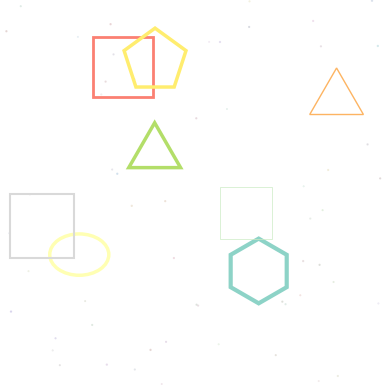[{"shape": "hexagon", "thickness": 3, "radius": 0.42, "center": [0.672, 0.296]}, {"shape": "oval", "thickness": 2.5, "radius": 0.38, "center": [0.206, 0.339]}, {"shape": "square", "thickness": 2, "radius": 0.39, "center": [0.32, 0.826]}, {"shape": "triangle", "thickness": 1, "radius": 0.4, "center": [0.874, 0.743]}, {"shape": "triangle", "thickness": 2.5, "radius": 0.39, "center": [0.402, 0.603]}, {"shape": "square", "thickness": 1.5, "radius": 0.42, "center": [0.109, 0.413]}, {"shape": "square", "thickness": 0.5, "radius": 0.33, "center": [0.639, 0.447]}, {"shape": "pentagon", "thickness": 2.5, "radius": 0.42, "center": [0.403, 0.842]}]